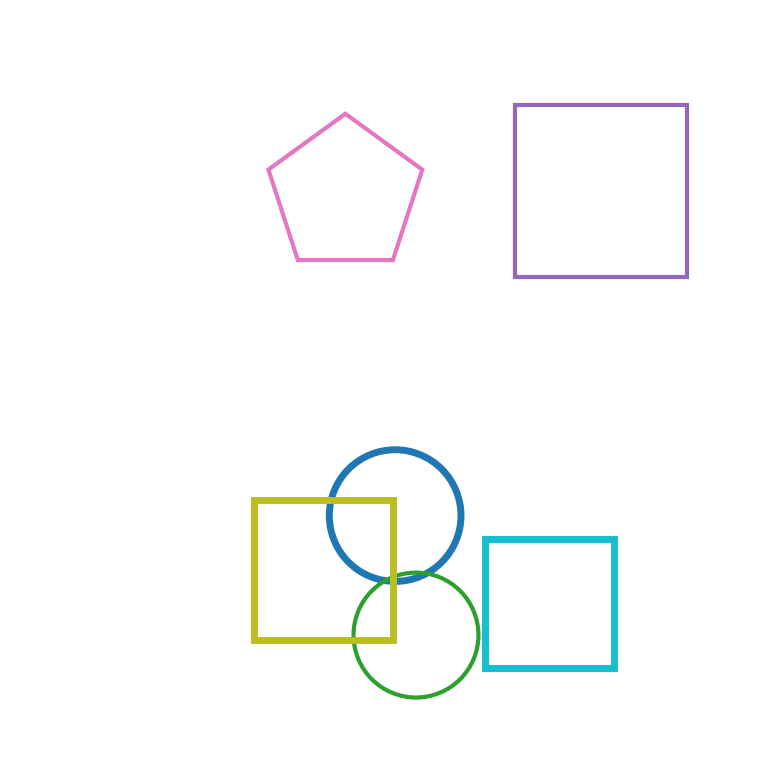[{"shape": "circle", "thickness": 2.5, "radius": 0.43, "center": [0.513, 0.33]}, {"shape": "circle", "thickness": 1.5, "radius": 0.41, "center": [0.54, 0.175]}, {"shape": "square", "thickness": 1.5, "radius": 0.56, "center": [0.781, 0.752]}, {"shape": "pentagon", "thickness": 1.5, "radius": 0.53, "center": [0.449, 0.747]}, {"shape": "square", "thickness": 2.5, "radius": 0.45, "center": [0.42, 0.26]}, {"shape": "square", "thickness": 2.5, "radius": 0.42, "center": [0.713, 0.216]}]